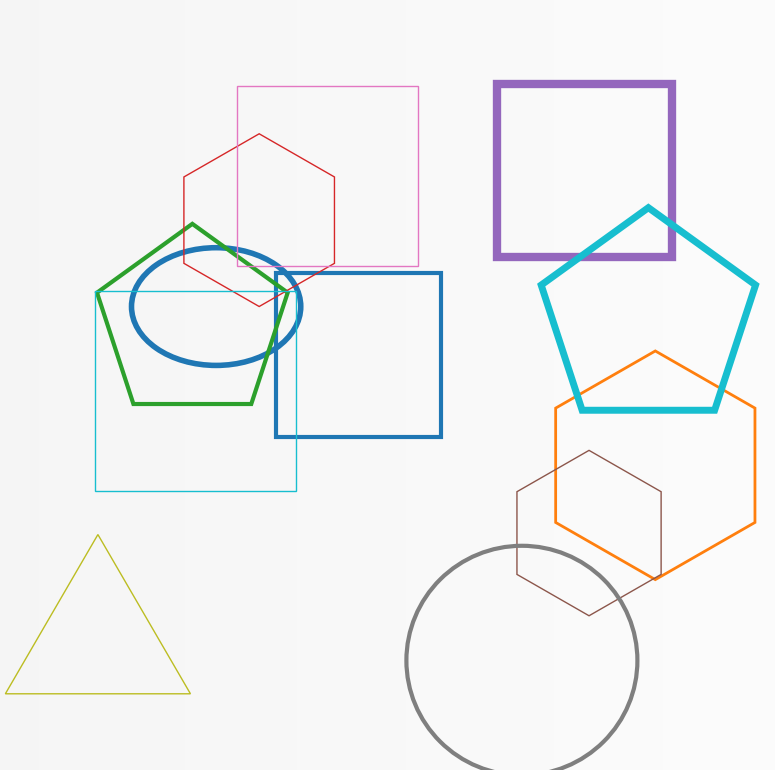[{"shape": "oval", "thickness": 2, "radius": 0.55, "center": [0.279, 0.602]}, {"shape": "square", "thickness": 1.5, "radius": 0.53, "center": [0.462, 0.539]}, {"shape": "hexagon", "thickness": 1, "radius": 0.74, "center": [0.846, 0.396]}, {"shape": "pentagon", "thickness": 1.5, "radius": 0.65, "center": [0.248, 0.58]}, {"shape": "hexagon", "thickness": 0.5, "radius": 0.56, "center": [0.334, 0.714]}, {"shape": "square", "thickness": 3, "radius": 0.56, "center": [0.754, 0.779]}, {"shape": "hexagon", "thickness": 0.5, "radius": 0.54, "center": [0.76, 0.308]}, {"shape": "square", "thickness": 0.5, "radius": 0.58, "center": [0.423, 0.771]}, {"shape": "circle", "thickness": 1.5, "radius": 0.75, "center": [0.673, 0.142]}, {"shape": "triangle", "thickness": 0.5, "radius": 0.69, "center": [0.126, 0.168]}, {"shape": "square", "thickness": 0.5, "radius": 0.65, "center": [0.252, 0.493]}, {"shape": "pentagon", "thickness": 2.5, "radius": 0.73, "center": [0.837, 0.585]}]